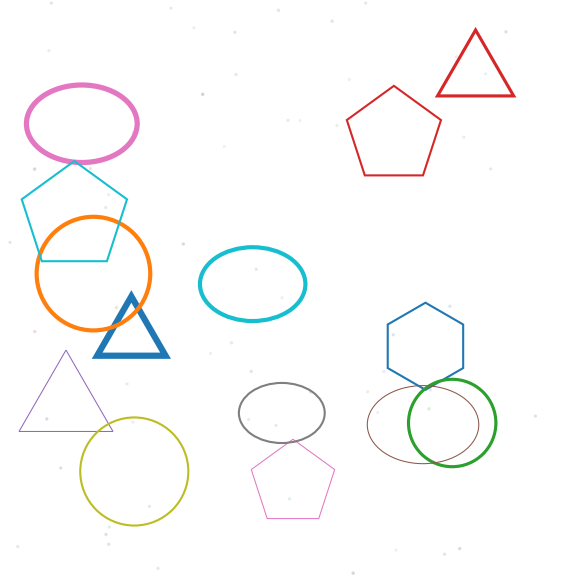[{"shape": "triangle", "thickness": 3, "radius": 0.34, "center": [0.227, 0.417]}, {"shape": "hexagon", "thickness": 1, "radius": 0.38, "center": [0.737, 0.4]}, {"shape": "circle", "thickness": 2, "radius": 0.49, "center": [0.162, 0.525]}, {"shape": "circle", "thickness": 1.5, "radius": 0.38, "center": [0.783, 0.267]}, {"shape": "pentagon", "thickness": 1, "radius": 0.43, "center": [0.682, 0.765]}, {"shape": "triangle", "thickness": 1.5, "radius": 0.38, "center": [0.824, 0.871]}, {"shape": "triangle", "thickness": 0.5, "radius": 0.47, "center": [0.114, 0.299]}, {"shape": "oval", "thickness": 0.5, "radius": 0.48, "center": [0.733, 0.264]}, {"shape": "oval", "thickness": 2.5, "radius": 0.48, "center": [0.142, 0.785]}, {"shape": "pentagon", "thickness": 0.5, "radius": 0.38, "center": [0.507, 0.163]}, {"shape": "oval", "thickness": 1, "radius": 0.37, "center": [0.488, 0.284]}, {"shape": "circle", "thickness": 1, "radius": 0.47, "center": [0.233, 0.183]}, {"shape": "oval", "thickness": 2, "radius": 0.46, "center": [0.438, 0.507]}, {"shape": "pentagon", "thickness": 1, "radius": 0.48, "center": [0.129, 0.624]}]